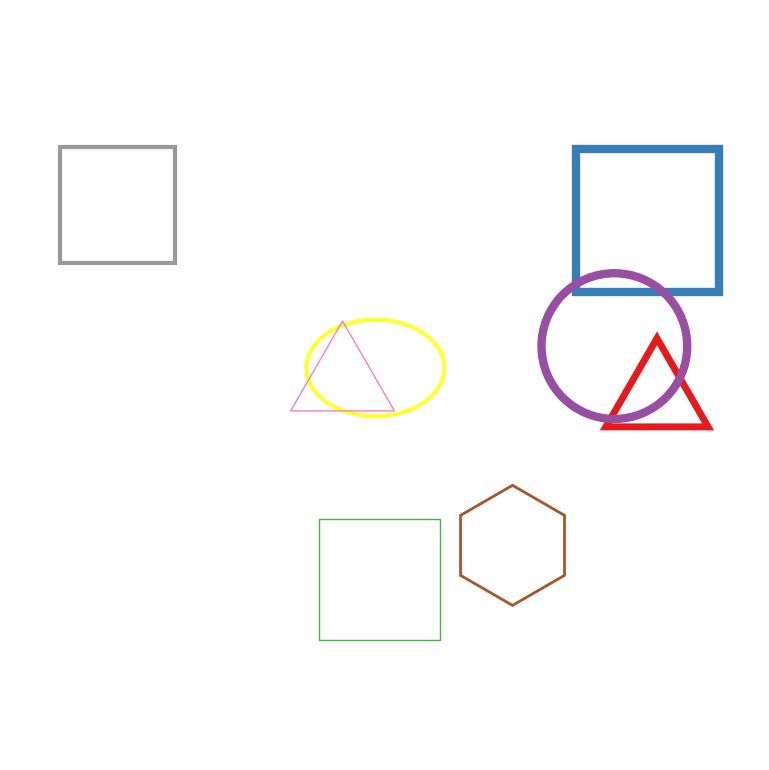[{"shape": "triangle", "thickness": 2.5, "radius": 0.38, "center": [0.853, 0.484]}, {"shape": "square", "thickness": 3, "radius": 0.46, "center": [0.841, 0.713]}, {"shape": "square", "thickness": 0.5, "radius": 0.39, "center": [0.493, 0.247]}, {"shape": "circle", "thickness": 3, "radius": 0.47, "center": [0.798, 0.551]}, {"shape": "oval", "thickness": 1.5, "radius": 0.45, "center": [0.488, 0.522]}, {"shape": "hexagon", "thickness": 1, "radius": 0.39, "center": [0.666, 0.292]}, {"shape": "triangle", "thickness": 0.5, "radius": 0.39, "center": [0.445, 0.505]}, {"shape": "square", "thickness": 1.5, "radius": 0.38, "center": [0.153, 0.733]}]